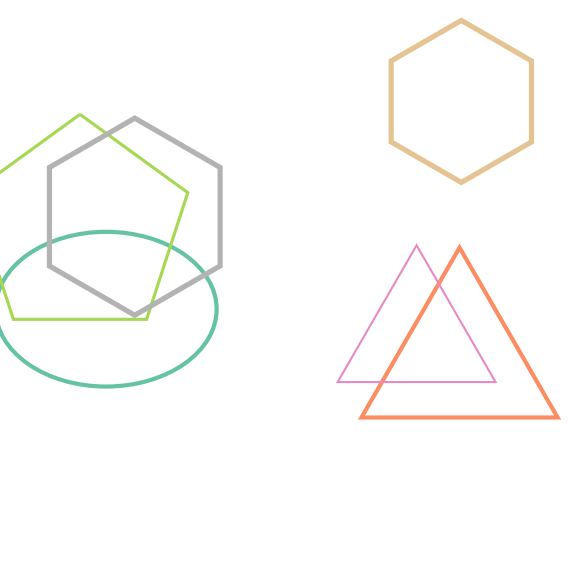[{"shape": "oval", "thickness": 2, "radius": 0.96, "center": [0.184, 0.464]}, {"shape": "triangle", "thickness": 2, "radius": 0.98, "center": [0.796, 0.374]}, {"shape": "triangle", "thickness": 1, "radius": 0.79, "center": [0.721, 0.416]}, {"shape": "pentagon", "thickness": 1.5, "radius": 0.98, "center": [0.139, 0.605]}, {"shape": "hexagon", "thickness": 2.5, "radius": 0.7, "center": [0.799, 0.823]}, {"shape": "hexagon", "thickness": 2.5, "radius": 0.85, "center": [0.233, 0.624]}]